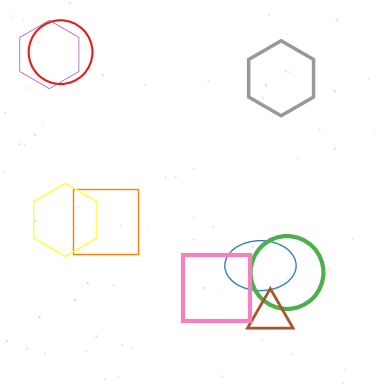[{"shape": "circle", "thickness": 1.5, "radius": 0.41, "center": [0.157, 0.864]}, {"shape": "oval", "thickness": 1, "radius": 0.46, "center": [0.677, 0.31]}, {"shape": "circle", "thickness": 3, "radius": 0.47, "center": [0.745, 0.292]}, {"shape": "hexagon", "thickness": 0.5, "radius": 0.44, "center": [0.128, 0.859]}, {"shape": "square", "thickness": 1, "radius": 0.42, "center": [0.274, 0.425]}, {"shape": "hexagon", "thickness": 1, "radius": 0.47, "center": [0.17, 0.429]}, {"shape": "triangle", "thickness": 2, "radius": 0.34, "center": [0.702, 0.182]}, {"shape": "square", "thickness": 3, "radius": 0.43, "center": [0.563, 0.252]}, {"shape": "hexagon", "thickness": 2.5, "radius": 0.49, "center": [0.73, 0.797]}]